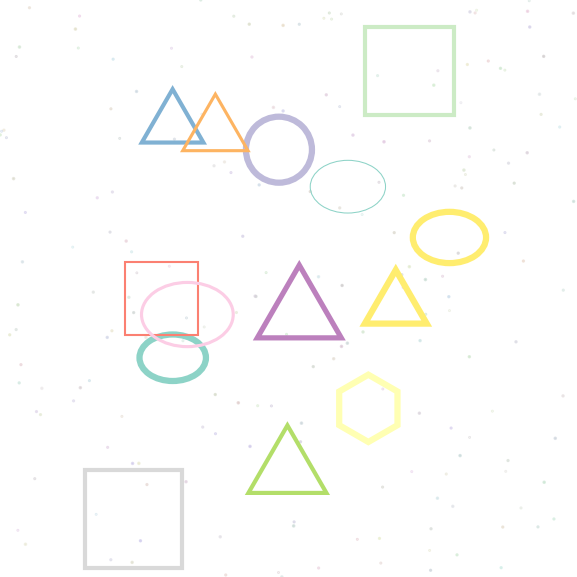[{"shape": "oval", "thickness": 0.5, "radius": 0.33, "center": [0.602, 0.676]}, {"shape": "oval", "thickness": 3, "radius": 0.29, "center": [0.299, 0.38]}, {"shape": "hexagon", "thickness": 3, "radius": 0.29, "center": [0.638, 0.292]}, {"shape": "circle", "thickness": 3, "radius": 0.29, "center": [0.483, 0.74]}, {"shape": "square", "thickness": 1, "radius": 0.32, "center": [0.279, 0.482]}, {"shape": "triangle", "thickness": 2, "radius": 0.31, "center": [0.299, 0.783]}, {"shape": "triangle", "thickness": 1.5, "radius": 0.33, "center": [0.373, 0.771]}, {"shape": "triangle", "thickness": 2, "radius": 0.39, "center": [0.498, 0.185]}, {"shape": "oval", "thickness": 1.5, "radius": 0.4, "center": [0.324, 0.454]}, {"shape": "square", "thickness": 2, "radius": 0.42, "center": [0.231, 0.101]}, {"shape": "triangle", "thickness": 2.5, "radius": 0.42, "center": [0.518, 0.456]}, {"shape": "square", "thickness": 2, "radius": 0.38, "center": [0.709, 0.876]}, {"shape": "oval", "thickness": 3, "radius": 0.32, "center": [0.778, 0.588]}, {"shape": "triangle", "thickness": 3, "radius": 0.31, "center": [0.685, 0.47]}]